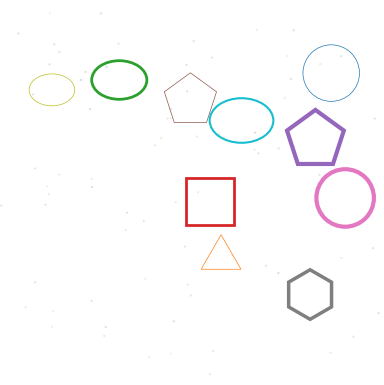[{"shape": "circle", "thickness": 0.5, "radius": 0.37, "center": [0.86, 0.81]}, {"shape": "triangle", "thickness": 0.5, "radius": 0.3, "center": [0.574, 0.331]}, {"shape": "oval", "thickness": 2, "radius": 0.36, "center": [0.31, 0.792]}, {"shape": "square", "thickness": 2, "radius": 0.31, "center": [0.546, 0.476]}, {"shape": "pentagon", "thickness": 3, "radius": 0.39, "center": [0.819, 0.637]}, {"shape": "pentagon", "thickness": 0.5, "radius": 0.36, "center": [0.495, 0.74]}, {"shape": "circle", "thickness": 3, "radius": 0.37, "center": [0.897, 0.486]}, {"shape": "hexagon", "thickness": 2.5, "radius": 0.32, "center": [0.805, 0.235]}, {"shape": "oval", "thickness": 0.5, "radius": 0.3, "center": [0.135, 0.767]}, {"shape": "oval", "thickness": 1.5, "radius": 0.41, "center": [0.627, 0.687]}]